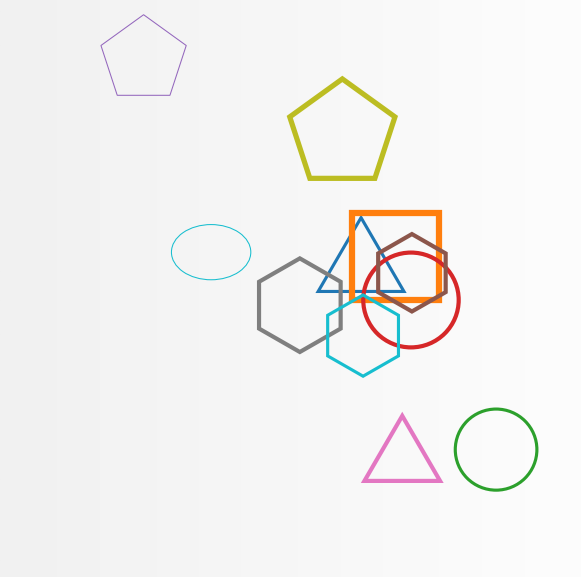[{"shape": "triangle", "thickness": 1.5, "radius": 0.43, "center": [0.621, 0.537]}, {"shape": "square", "thickness": 3, "radius": 0.38, "center": [0.681, 0.555]}, {"shape": "circle", "thickness": 1.5, "radius": 0.35, "center": [0.853, 0.221]}, {"shape": "circle", "thickness": 2, "radius": 0.41, "center": [0.707, 0.48]}, {"shape": "pentagon", "thickness": 0.5, "radius": 0.39, "center": [0.247, 0.897]}, {"shape": "hexagon", "thickness": 2, "radius": 0.34, "center": [0.709, 0.527]}, {"shape": "triangle", "thickness": 2, "radius": 0.38, "center": [0.692, 0.204]}, {"shape": "hexagon", "thickness": 2, "radius": 0.41, "center": [0.516, 0.471]}, {"shape": "pentagon", "thickness": 2.5, "radius": 0.48, "center": [0.589, 0.767]}, {"shape": "oval", "thickness": 0.5, "radius": 0.34, "center": [0.363, 0.562]}, {"shape": "hexagon", "thickness": 1.5, "radius": 0.35, "center": [0.625, 0.418]}]